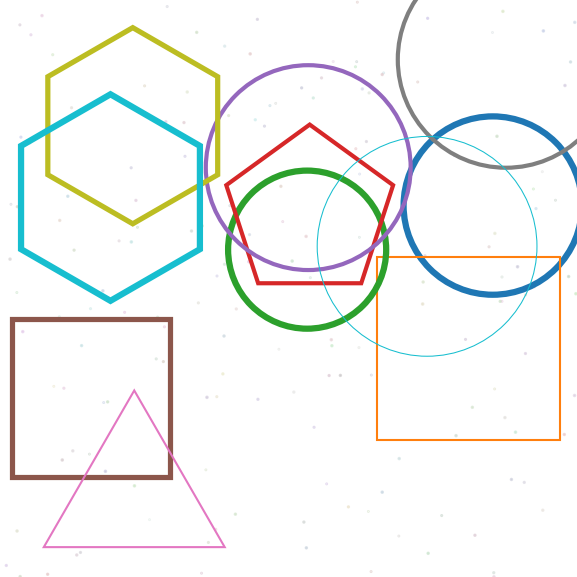[{"shape": "circle", "thickness": 3, "radius": 0.77, "center": [0.853, 0.643]}, {"shape": "square", "thickness": 1, "radius": 0.79, "center": [0.811, 0.395]}, {"shape": "circle", "thickness": 3, "radius": 0.68, "center": [0.532, 0.567]}, {"shape": "pentagon", "thickness": 2, "radius": 0.76, "center": [0.536, 0.632]}, {"shape": "circle", "thickness": 2, "radius": 0.89, "center": [0.534, 0.709]}, {"shape": "square", "thickness": 2.5, "radius": 0.69, "center": [0.157, 0.31]}, {"shape": "triangle", "thickness": 1, "radius": 0.9, "center": [0.232, 0.142]}, {"shape": "circle", "thickness": 2, "radius": 0.94, "center": [0.876, 0.896]}, {"shape": "hexagon", "thickness": 2.5, "radius": 0.85, "center": [0.23, 0.781]}, {"shape": "circle", "thickness": 0.5, "radius": 0.95, "center": [0.74, 0.573]}, {"shape": "hexagon", "thickness": 3, "radius": 0.89, "center": [0.191, 0.657]}]